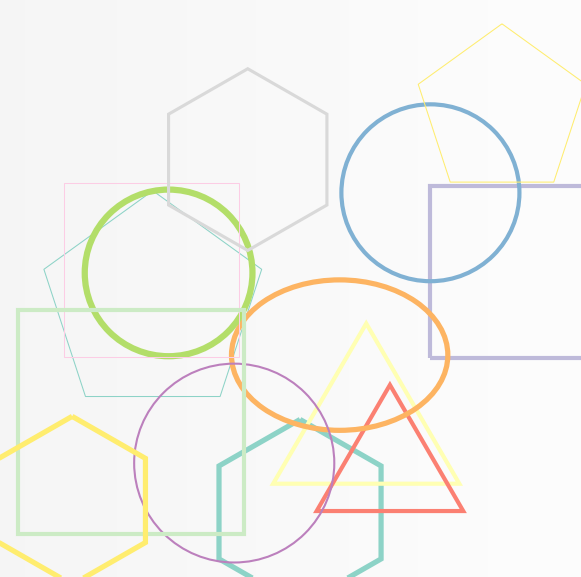[{"shape": "hexagon", "thickness": 2.5, "radius": 0.8, "center": [0.516, 0.112]}, {"shape": "pentagon", "thickness": 0.5, "radius": 0.98, "center": [0.263, 0.472]}, {"shape": "triangle", "thickness": 2, "radius": 0.92, "center": [0.63, 0.254]}, {"shape": "square", "thickness": 2, "radius": 0.75, "center": [0.889, 0.528]}, {"shape": "triangle", "thickness": 2, "radius": 0.73, "center": [0.671, 0.187]}, {"shape": "circle", "thickness": 2, "radius": 0.77, "center": [0.74, 0.665]}, {"shape": "oval", "thickness": 2.5, "radius": 0.93, "center": [0.584, 0.384]}, {"shape": "circle", "thickness": 3, "radius": 0.72, "center": [0.29, 0.527]}, {"shape": "square", "thickness": 0.5, "radius": 0.75, "center": [0.26, 0.531]}, {"shape": "hexagon", "thickness": 1.5, "radius": 0.79, "center": [0.426, 0.723]}, {"shape": "circle", "thickness": 1, "radius": 0.86, "center": [0.403, 0.197]}, {"shape": "square", "thickness": 2, "radius": 0.97, "center": [0.225, 0.269]}, {"shape": "pentagon", "thickness": 0.5, "radius": 0.76, "center": [0.864, 0.806]}, {"shape": "hexagon", "thickness": 2.5, "radius": 0.73, "center": [0.124, 0.133]}]